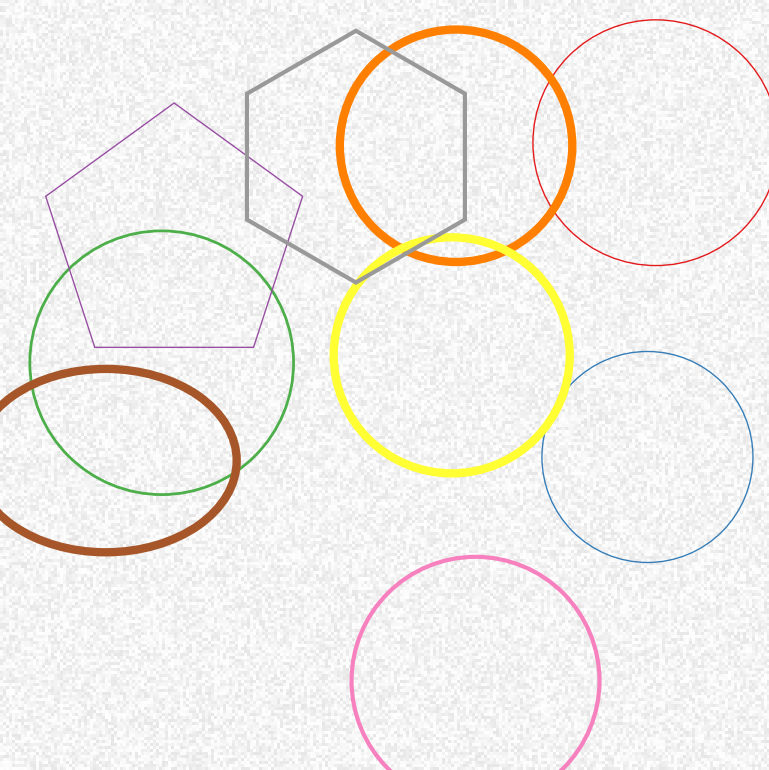[{"shape": "circle", "thickness": 0.5, "radius": 0.8, "center": [0.852, 0.815]}, {"shape": "circle", "thickness": 0.5, "radius": 0.69, "center": [0.841, 0.407]}, {"shape": "circle", "thickness": 1, "radius": 0.86, "center": [0.21, 0.529]}, {"shape": "pentagon", "thickness": 0.5, "radius": 0.88, "center": [0.226, 0.691]}, {"shape": "circle", "thickness": 3, "radius": 0.75, "center": [0.592, 0.811]}, {"shape": "circle", "thickness": 3, "radius": 0.77, "center": [0.587, 0.539]}, {"shape": "oval", "thickness": 3, "radius": 0.85, "center": [0.137, 0.402]}, {"shape": "circle", "thickness": 1.5, "radius": 0.8, "center": [0.618, 0.116]}, {"shape": "hexagon", "thickness": 1.5, "radius": 0.82, "center": [0.462, 0.797]}]